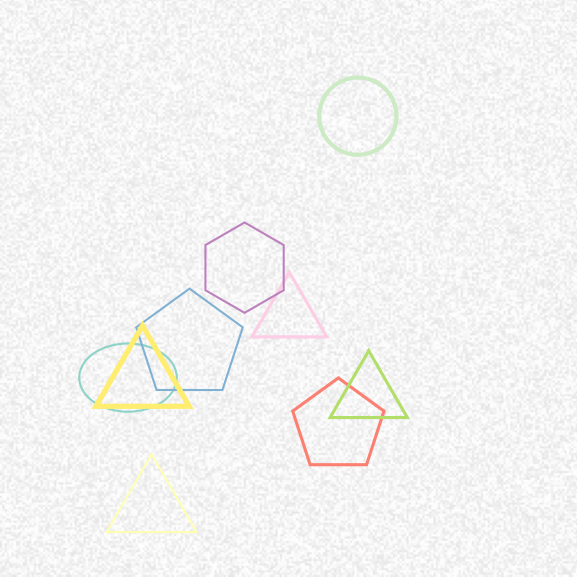[{"shape": "oval", "thickness": 1, "radius": 0.42, "center": [0.222, 0.345]}, {"shape": "triangle", "thickness": 1, "radius": 0.45, "center": [0.263, 0.123]}, {"shape": "pentagon", "thickness": 1.5, "radius": 0.42, "center": [0.586, 0.262]}, {"shape": "pentagon", "thickness": 1, "radius": 0.49, "center": [0.328, 0.402]}, {"shape": "triangle", "thickness": 1.5, "radius": 0.39, "center": [0.638, 0.315]}, {"shape": "triangle", "thickness": 1.5, "radius": 0.37, "center": [0.501, 0.453]}, {"shape": "hexagon", "thickness": 1, "radius": 0.39, "center": [0.423, 0.536]}, {"shape": "circle", "thickness": 2, "radius": 0.33, "center": [0.62, 0.798]}, {"shape": "triangle", "thickness": 2.5, "radius": 0.47, "center": [0.247, 0.342]}]